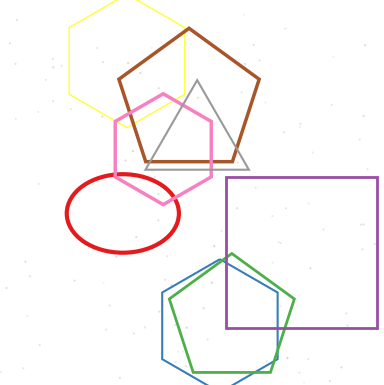[{"shape": "oval", "thickness": 3, "radius": 0.73, "center": [0.319, 0.446]}, {"shape": "hexagon", "thickness": 1.5, "radius": 0.87, "center": [0.571, 0.154]}, {"shape": "pentagon", "thickness": 2, "radius": 0.85, "center": [0.602, 0.171]}, {"shape": "square", "thickness": 2, "radius": 0.98, "center": [0.783, 0.344]}, {"shape": "hexagon", "thickness": 1, "radius": 0.87, "center": [0.33, 0.842]}, {"shape": "pentagon", "thickness": 2.5, "radius": 0.96, "center": [0.491, 0.735]}, {"shape": "hexagon", "thickness": 2.5, "radius": 0.72, "center": [0.424, 0.612]}, {"shape": "triangle", "thickness": 1.5, "radius": 0.78, "center": [0.512, 0.637]}]